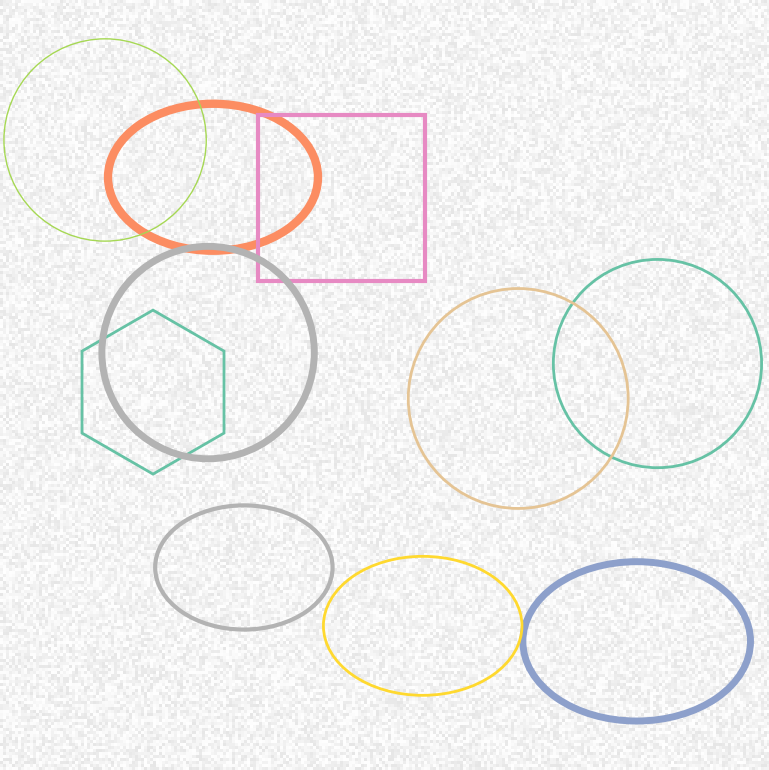[{"shape": "circle", "thickness": 1, "radius": 0.68, "center": [0.854, 0.528]}, {"shape": "hexagon", "thickness": 1, "radius": 0.53, "center": [0.199, 0.491]}, {"shape": "oval", "thickness": 3, "radius": 0.68, "center": [0.277, 0.77]}, {"shape": "oval", "thickness": 2.5, "radius": 0.74, "center": [0.827, 0.167]}, {"shape": "square", "thickness": 1.5, "radius": 0.54, "center": [0.443, 0.743]}, {"shape": "circle", "thickness": 0.5, "radius": 0.66, "center": [0.136, 0.818]}, {"shape": "oval", "thickness": 1, "radius": 0.64, "center": [0.549, 0.187]}, {"shape": "circle", "thickness": 1, "radius": 0.71, "center": [0.673, 0.482]}, {"shape": "circle", "thickness": 2.5, "radius": 0.69, "center": [0.27, 0.542]}, {"shape": "oval", "thickness": 1.5, "radius": 0.58, "center": [0.317, 0.263]}]